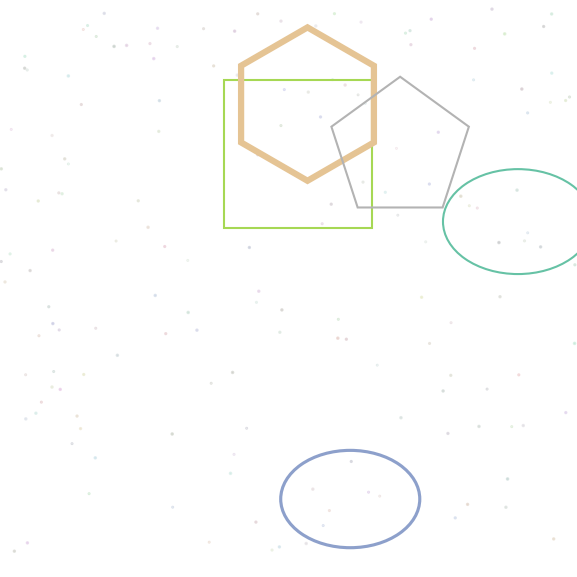[{"shape": "oval", "thickness": 1, "radius": 0.65, "center": [0.897, 0.615]}, {"shape": "oval", "thickness": 1.5, "radius": 0.6, "center": [0.606, 0.135]}, {"shape": "square", "thickness": 1, "radius": 0.64, "center": [0.516, 0.732]}, {"shape": "hexagon", "thickness": 3, "radius": 0.66, "center": [0.532, 0.819]}, {"shape": "pentagon", "thickness": 1, "radius": 0.63, "center": [0.693, 0.741]}]